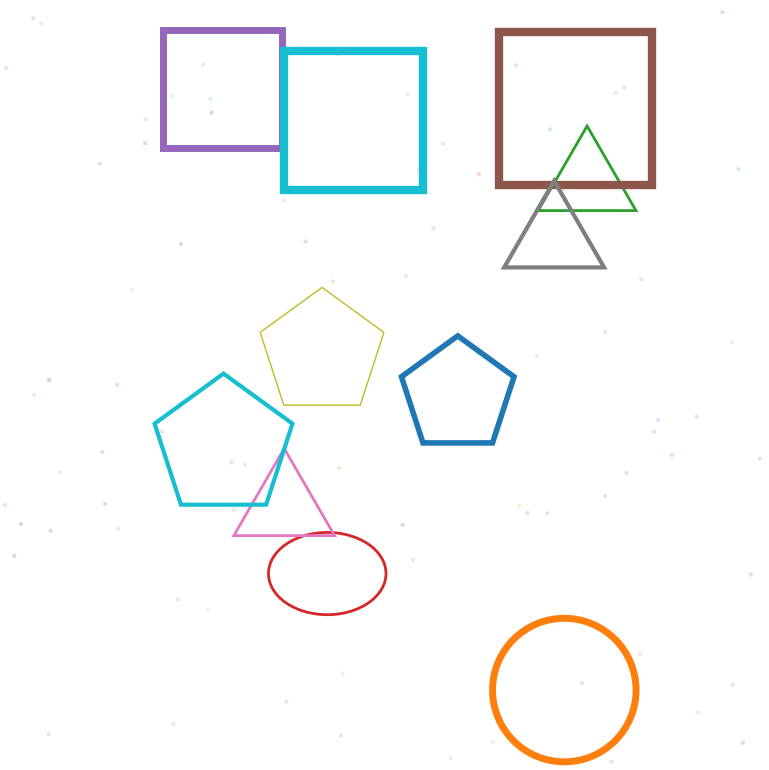[{"shape": "pentagon", "thickness": 2, "radius": 0.38, "center": [0.594, 0.487]}, {"shape": "circle", "thickness": 2.5, "radius": 0.47, "center": [0.733, 0.104]}, {"shape": "triangle", "thickness": 1, "radius": 0.37, "center": [0.762, 0.763]}, {"shape": "oval", "thickness": 1, "radius": 0.38, "center": [0.425, 0.255]}, {"shape": "square", "thickness": 2.5, "radius": 0.39, "center": [0.289, 0.884]}, {"shape": "square", "thickness": 3, "radius": 0.5, "center": [0.747, 0.859]}, {"shape": "triangle", "thickness": 1, "radius": 0.38, "center": [0.369, 0.342]}, {"shape": "triangle", "thickness": 1.5, "radius": 0.37, "center": [0.72, 0.69]}, {"shape": "pentagon", "thickness": 0.5, "radius": 0.42, "center": [0.418, 0.542]}, {"shape": "pentagon", "thickness": 1.5, "radius": 0.47, "center": [0.29, 0.421]}, {"shape": "square", "thickness": 3, "radius": 0.45, "center": [0.46, 0.843]}]